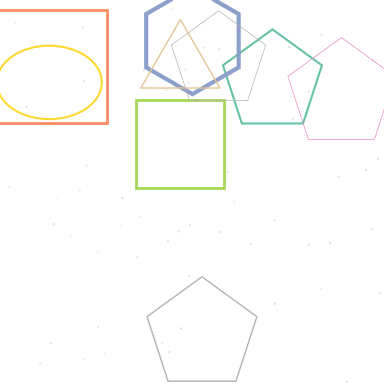[{"shape": "pentagon", "thickness": 1.5, "radius": 0.68, "center": [0.708, 0.789]}, {"shape": "square", "thickness": 2, "radius": 0.74, "center": [0.131, 0.827]}, {"shape": "hexagon", "thickness": 3, "radius": 0.69, "center": [0.5, 0.894]}, {"shape": "pentagon", "thickness": 0.5, "radius": 0.73, "center": [0.887, 0.756]}, {"shape": "square", "thickness": 2, "radius": 0.57, "center": [0.468, 0.626]}, {"shape": "oval", "thickness": 1.5, "radius": 0.68, "center": [0.128, 0.786]}, {"shape": "triangle", "thickness": 1, "radius": 0.59, "center": [0.469, 0.831]}, {"shape": "pentagon", "thickness": 1, "radius": 0.75, "center": [0.525, 0.131]}, {"shape": "pentagon", "thickness": 0.5, "radius": 0.64, "center": [0.568, 0.843]}]